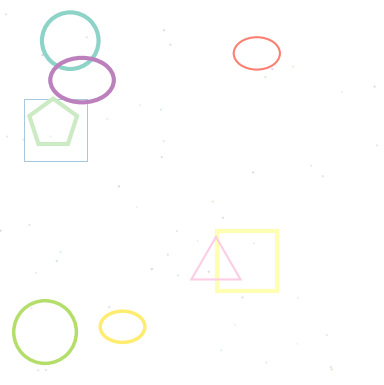[{"shape": "circle", "thickness": 3, "radius": 0.37, "center": [0.182, 0.894]}, {"shape": "square", "thickness": 3, "radius": 0.39, "center": [0.641, 0.323]}, {"shape": "oval", "thickness": 1.5, "radius": 0.3, "center": [0.667, 0.861]}, {"shape": "square", "thickness": 0.5, "radius": 0.41, "center": [0.144, 0.663]}, {"shape": "circle", "thickness": 2.5, "radius": 0.41, "center": [0.117, 0.138]}, {"shape": "triangle", "thickness": 1.5, "radius": 0.37, "center": [0.561, 0.311]}, {"shape": "oval", "thickness": 3, "radius": 0.41, "center": [0.213, 0.792]}, {"shape": "pentagon", "thickness": 3, "radius": 0.33, "center": [0.138, 0.679]}, {"shape": "oval", "thickness": 2.5, "radius": 0.29, "center": [0.318, 0.151]}]